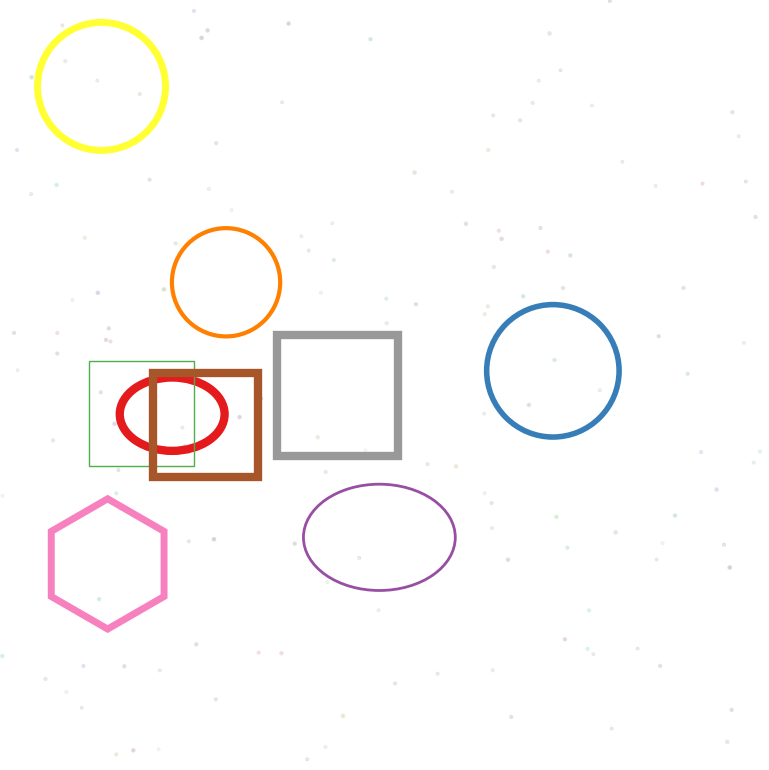[{"shape": "oval", "thickness": 3, "radius": 0.34, "center": [0.224, 0.462]}, {"shape": "circle", "thickness": 2, "radius": 0.43, "center": [0.718, 0.518]}, {"shape": "square", "thickness": 0.5, "radius": 0.34, "center": [0.184, 0.463]}, {"shape": "oval", "thickness": 1, "radius": 0.49, "center": [0.493, 0.302]}, {"shape": "circle", "thickness": 1.5, "radius": 0.35, "center": [0.294, 0.633]}, {"shape": "circle", "thickness": 2.5, "radius": 0.42, "center": [0.132, 0.888]}, {"shape": "square", "thickness": 3, "radius": 0.34, "center": [0.267, 0.448]}, {"shape": "hexagon", "thickness": 2.5, "radius": 0.42, "center": [0.14, 0.268]}, {"shape": "square", "thickness": 3, "radius": 0.39, "center": [0.438, 0.487]}]